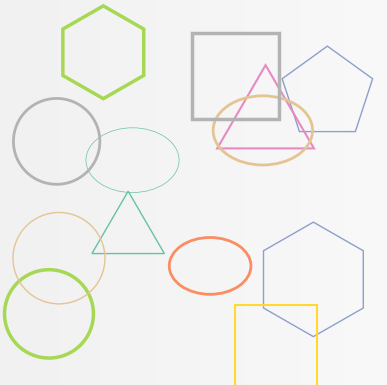[{"shape": "triangle", "thickness": 1, "radius": 0.54, "center": [0.331, 0.395]}, {"shape": "oval", "thickness": 0.5, "radius": 0.6, "center": [0.342, 0.584]}, {"shape": "oval", "thickness": 2, "radius": 0.53, "center": [0.542, 0.309]}, {"shape": "hexagon", "thickness": 1, "radius": 0.74, "center": [0.809, 0.274]}, {"shape": "pentagon", "thickness": 1, "radius": 0.61, "center": [0.845, 0.757]}, {"shape": "triangle", "thickness": 1.5, "radius": 0.72, "center": [0.685, 0.687]}, {"shape": "hexagon", "thickness": 2.5, "radius": 0.6, "center": [0.267, 0.864]}, {"shape": "circle", "thickness": 2.5, "radius": 0.57, "center": [0.126, 0.185]}, {"shape": "square", "thickness": 1.5, "radius": 0.53, "center": [0.712, 0.103]}, {"shape": "oval", "thickness": 2, "radius": 0.64, "center": [0.678, 0.661]}, {"shape": "circle", "thickness": 1, "radius": 0.59, "center": [0.152, 0.329]}, {"shape": "square", "thickness": 2.5, "radius": 0.56, "center": [0.608, 0.801]}, {"shape": "circle", "thickness": 2, "radius": 0.56, "center": [0.146, 0.633]}]